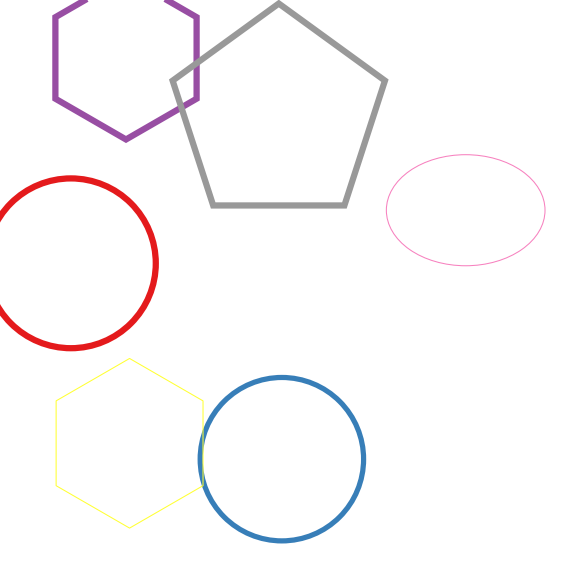[{"shape": "circle", "thickness": 3, "radius": 0.73, "center": [0.123, 0.543]}, {"shape": "circle", "thickness": 2.5, "radius": 0.71, "center": [0.488, 0.204]}, {"shape": "hexagon", "thickness": 3, "radius": 0.71, "center": [0.218, 0.899]}, {"shape": "hexagon", "thickness": 0.5, "radius": 0.73, "center": [0.224, 0.232]}, {"shape": "oval", "thickness": 0.5, "radius": 0.69, "center": [0.806, 0.635]}, {"shape": "pentagon", "thickness": 3, "radius": 0.97, "center": [0.483, 0.8]}]